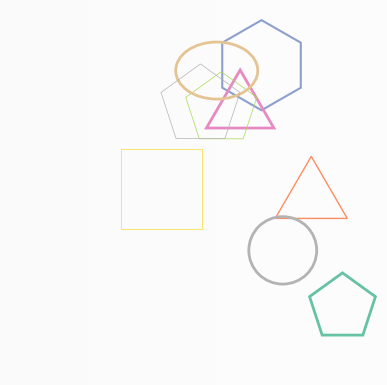[{"shape": "pentagon", "thickness": 2, "radius": 0.45, "center": [0.884, 0.202]}, {"shape": "triangle", "thickness": 1, "radius": 0.54, "center": [0.803, 0.486]}, {"shape": "hexagon", "thickness": 1.5, "radius": 0.59, "center": [0.675, 0.831]}, {"shape": "triangle", "thickness": 2, "radius": 0.5, "center": [0.62, 0.718]}, {"shape": "pentagon", "thickness": 0.5, "radius": 0.48, "center": [0.571, 0.717]}, {"shape": "square", "thickness": 0.5, "radius": 0.52, "center": [0.417, 0.509]}, {"shape": "oval", "thickness": 2, "radius": 0.53, "center": [0.559, 0.817]}, {"shape": "pentagon", "thickness": 0.5, "radius": 0.54, "center": [0.517, 0.727]}, {"shape": "circle", "thickness": 2, "radius": 0.44, "center": [0.73, 0.35]}]